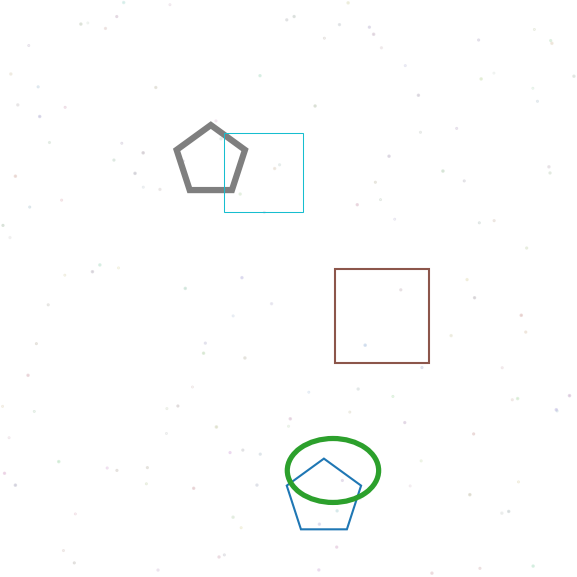[{"shape": "pentagon", "thickness": 1, "radius": 0.34, "center": [0.561, 0.137]}, {"shape": "oval", "thickness": 2.5, "radius": 0.4, "center": [0.577, 0.184]}, {"shape": "square", "thickness": 1, "radius": 0.4, "center": [0.661, 0.452]}, {"shape": "pentagon", "thickness": 3, "radius": 0.31, "center": [0.365, 0.72]}, {"shape": "square", "thickness": 0.5, "radius": 0.34, "center": [0.456, 0.7]}]